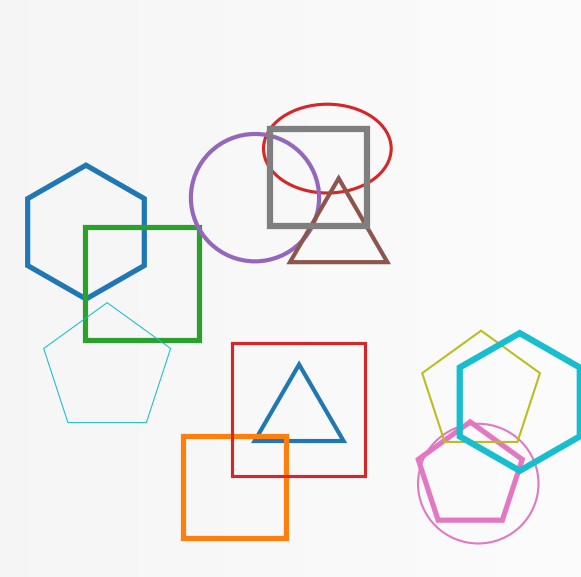[{"shape": "hexagon", "thickness": 2.5, "radius": 0.58, "center": [0.148, 0.597]}, {"shape": "triangle", "thickness": 2, "radius": 0.44, "center": [0.515, 0.28]}, {"shape": "square", "thickness": 2.5, "radius": 0.44, "center": [0.403, 0.155]}, {"shape": "square", "thickness": 2.5, "radius": 0.49, "center": [0.244, 0.508]}, {"shape": "square", "thickness": 1.5, "radius": 0.57, "center": [0.513, 0.29]}, {"shape": "oval", "thickness": 1.5, "radius": 0.55, "center": [0.563, 0.742]}, {"shape": "circle", "thickness": 2, "radius": 0.55, "center": [0.439, 0.657]}, {"shape": "triangle", "thickness": 2, "radius": 0.48, "center": [0.583, 0.594]}, {"shape": "pentagon", "thickness": 2.5, "radius": 0.47, "center": [0.809, 0.175]}, {"shape": "circle", "thickness": 1, "radius": 0.52, "center": [0.823, 0.162]}, {"shape": "square", "thickness": 3, "radius": 0.42, "center": [0.548, 0.692]}, {"shape": "pentagon", "thickness": 1, "radius": 0.53, "center": [0.828, 0.32]}, {"shape": "hexagon", "thickness": 3, "radius": 0.6, "center": [0.894, 0.303]}, {"shape": "pentagon", "thickness": 0.5, "radius": 0.57, "center": [0.184, 0.36]}]